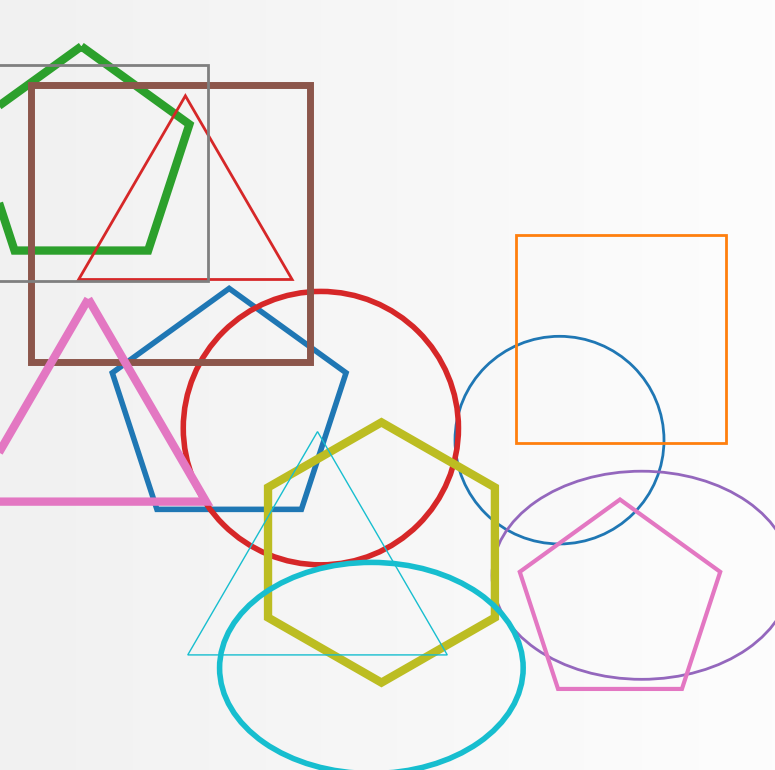[{"shape": "pentagon", "thickness": 2, "radius": 0.79, "center": [0.296, 0.467]}, {"shape": "circle", "thickness": 1, "radius": 0.67, "center": [0.722, 0.428]}, {"shape": "square", "thickness": 1, "radius": 0.68, "center": [0.802, 0.56]}, {"shape": "pentagon", "thickness": 3, "radius": 0.73, "center": [0.105, 0.793]}, {"shape": "triangle", "thickness": 1, "radius": 0.8, "center": [0.239, 0.717]}, {"shape": "circle", "thickness": 2, "radius": 0.89, "center": [0.414, 0.444]}, {"shape": "oval", "thickness": 1, "radius": 0.97, "center": [0.828, 0.253]}, {"shape": "square", "thickness": 2.5, "radius": 0.9, "center": [0.22, 0.71]}, {"shape": "pentagon", "thickness": 1.5, "radius": 0.68, "center": [0.8, 0.215]}, {"shape": "triangle", "thickness": 3, "radius": 0.88, "center": [0.114, 0.436]}, {"shape": "square", "thickness": 1, "radius": 0.7, "center": [0.128, 0.775]}, {"shape": "hexagon", "thickness": 3, "radius": 0.85, "center": [0.492, 0.282]}, {"shape": "oval", "thickness": 2, "radius": 0.98, "center": [0.479, 0.133]}, {"shape": "triangle", "thickness": 0.5, "radius": 0.97, "center": [0.41, 0.246]}]